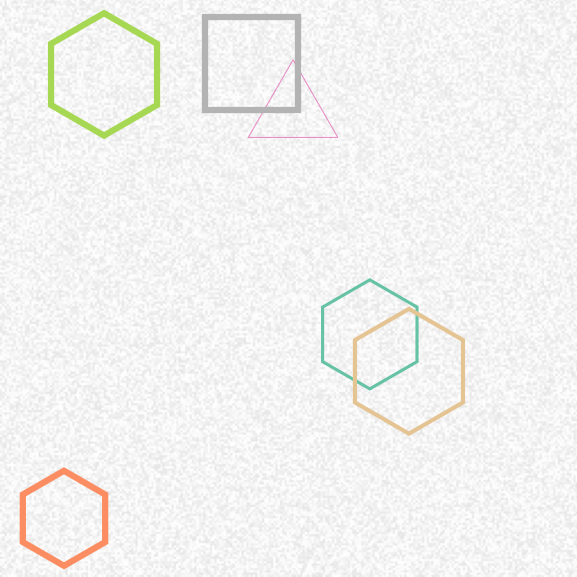[{"shape": "hexagon", "thickness": 1.5, "radius": 0.47, "center": [0.64, 0.42]}, {"shape": "hexagon", "thickness": 3, "radius": 0.41, "center": [0.111, 0.102]}, {"shape": "triangle", "thickness": 0.5, "radius": 0.45, "center": [0.507, 0.806]}, {"shape": "hexagon", "thickness": 3, "radius": 0.53, "center": [0.18, 0.87]}, {"shape": "hexagon", "thickness": 2, "radius": 0.54, "center": [0.708, 0.356]}, {"shape": "square", "thickness": 3, "radius": 0.4, "center": [0.436, 0.889]}]